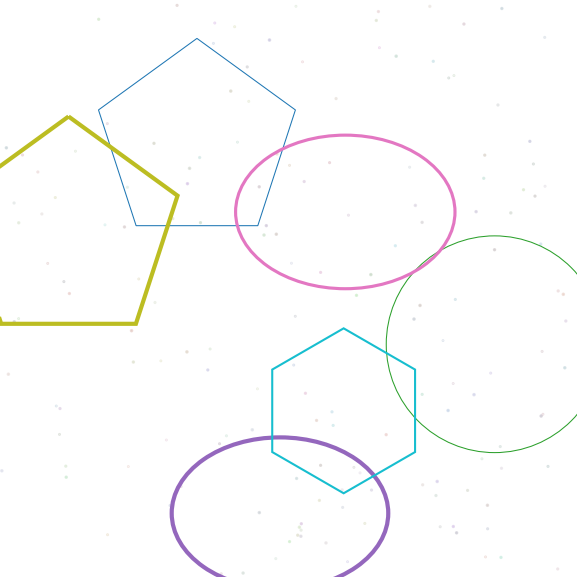[{"shape": "pentagon", "thickness": 0.5, "radius": 0.9, "center": [0.341, 0.753]}, {"shape": "circle", "thickness": 0.5, "radius": 0.94, "center": [0.856, 0.403]}, {"shape": "oval", "thickness": 2, "radius": 0.94, "center": [0.485, 0.111]}, {"shape": "oval", "thickness": 1.5, "radius": 0.95, "center": [0.598, 0.632]}, {"shape": "pentagon", "thickness": 2, "radius": 0.99, "center": [0.119, 0.599]}, {"shape": "hexagon", "thickness": 1, "radius": 0.71, "center": [0.595, 0.288]}]